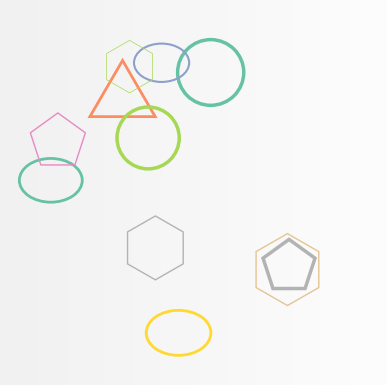[{"shape": "oval", "thickness": 2, "radius": 0.41, "center": [0.131, 0.532]}, {"shape": "circle", "thickness": 2.5, "radius": 0.43, "center": [0.544, 0.812]}, {"shape": "triangle", "thickness": 2, "radius": 0.49, "center": [0.316, 0.746]}, {"shape": "oval", "thickness": 1.5, "radius": 0.36, "center": [0.417, 0.837]}, {"shape": "pentagon", "thickness": 1, "radius": 0.37, "center": [0.149, 0.632]}, {"shape": "circle", "thickness": 2.5, "radius": 0.4, "center": [0.382, 0.642]}, {"shape": "hexagon", "thickness": 0.5, "radius": 0.34, "center": [0.334, 0.827]}, {"shape": "oval", "thickness": 2, "radius": 0.42, "center": [0.461, 0.136]}, {"shape": "hexagon", "thickness": 1, "radius": 0.47, "center": [0.742, 0.3]}, {"shape": "pentagon", "thickness": 2.5, "radius": 0.35, "center": [0.746, 0.308]}, {"shape": "hexagon", "thickness": 1, "radius": 0.41, "center": [0.401, 0.356]}]